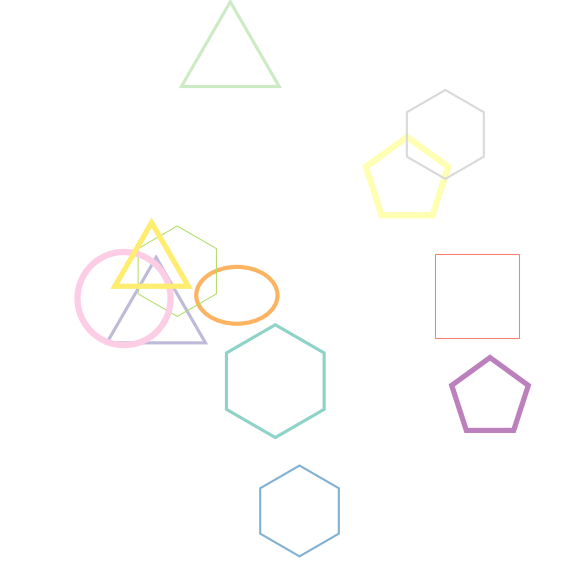[{"shape": "hexagon", "thickness": 1.5, "radius": 0.49, "center": [0.477, 0.339]}, {"shape": "pentagon", "thickness": 3, "radius": 0.37, "center": [0.705, 0.687]}, {"shape": "triangle", "thickness": 1.5, "radius": 0.49, "center": [0.27, 0.455]}, {"shape": "square", "thickness": 0.5, "radius": 0.36, "center": [0.826, 0.487]}, {"shape": "hexagon", "thickness": 1, "radius": 0.39, "center": [0.519, 0.114]}, {"shape": "oval", "thickness": 2, "radius": 0.35, "center": [0.41, 0.488]}, {"shape": "hexagon", "thickness": 0.5, "radius": 0.39, "center": [0.307, 0.529]}, {"shape": "circle", "thickness": 3, "radius": 0.4, "center": [0.215, 0.482]}, {"shape": "hexagon", "thickness": 1, "radius": 0.38, "center": [0.771, 0.766]}, {"shape": "pentagon", "thickness": 2.5, "radius": 0.35, "center": [0.848, 0.31]}, {"shape": "triangle", "thickness": 1.5, "radius": 0.49, "center": [0.399, 0.898]}, {"shape": "triangle", "thickness": 2.5, "radius": 0.37, "center": [0.263, 0.54]}]